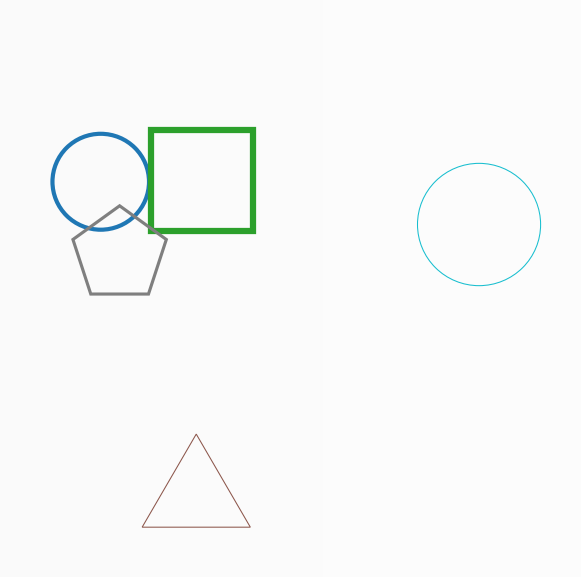[{"shape": "circle", "thickness": 2, "radius": 0.42, "center": [0.173, 0.684]}, {"shape": "square", "thickness": 3, "radius": 0.44, "center": [0.347, 0.686]}, {"shape": "triangle", "thickness": 0.5, "radius": 0.54, "center": [0.338, 0.14]}, {"shape": "pentagon", "thickness": 1.5, "radius": 0.42, "center": [0.206, 0.558]}, {"shape": "circle", "thickness": 0.5, "radius": 0.53, "center": [0.824, 0.61]}]